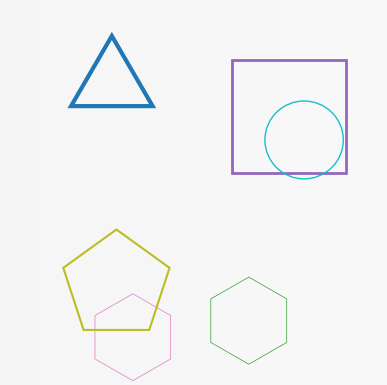[{"shape": "triangle", "thickness": 3, "radius": 0.61, "center": [0.289, 0.785]}, {"shape": "hexagon", "thickness": 0.5, "radius": 0.57, "center": [0.642, 0.167]}, {"shape": "square", "thickness": 2, "radius": 0.74, "center": [0.746, 0.697]}, {"shape": "hexagon", "thickness": 0.5, "radius": 0.56, "center": [0.343, 0.124]}, {"shape": "pentagon", "thickness": 1.5, "radius": 0.72, "center": [0.3, 0.26]}, {"shape": "circle", "thickness": 1, "radius": 0.51, "center": [0.785, 0.637]}]